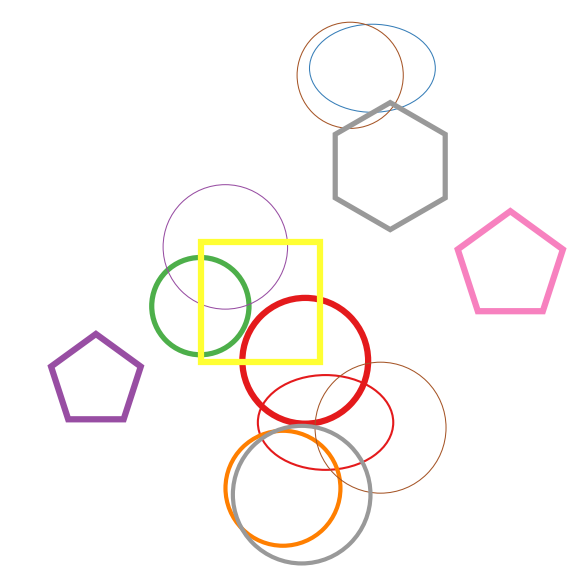[{"shape": "oval", "thickness": 1, "radius": 0.59, "center": [0.564, 0.268]}, {"shape": "circle", "thickness": 3, "radius": 0.54, "center": [0.529, 0.374]}, {"shape": "oval", "thickness": 0.5, "radius": 0.54, "center": [0.645, 0.881]}, {"shape": "circle", "thickness": 2.5, "radius": 0.42, "center": [0.347, 0.469]}, {"shape": "circle", "thickness": 0.5, "radius": 0.54, "center": [0.39, 0.572]}, {"shape": "pentagon", "thickness": 3, "radius": 0.41, "center": [0.166, 0.339]}, {"shape": "circle", "thickness": 2, "radius": 0.5, "center": [0.49, 0.154]}, {"shape": "square", "thickness": 3, "radius": 0.52, "center": [0.451, 0.476]}, {"shape": "circle", "thickness": 0.5, "radius": 0.57, "center": [0.659, 0.259]}, {"shape": "circle", "thickness": 0.5, "radius": 0.46, "center": [0.606, 0.869]}, {"shape": "pentagon", "thickness": 3, "radius": 0.48, "center": [0.884, 0.538]}, {"shape": "hexagon", "thickness": 2.5, "radius": 0.55, "center": [0.676, 0.712]}, {"shape": "circle", "thickness": 2, "radius": 0.6, "center": [0.522, 0.143]}]